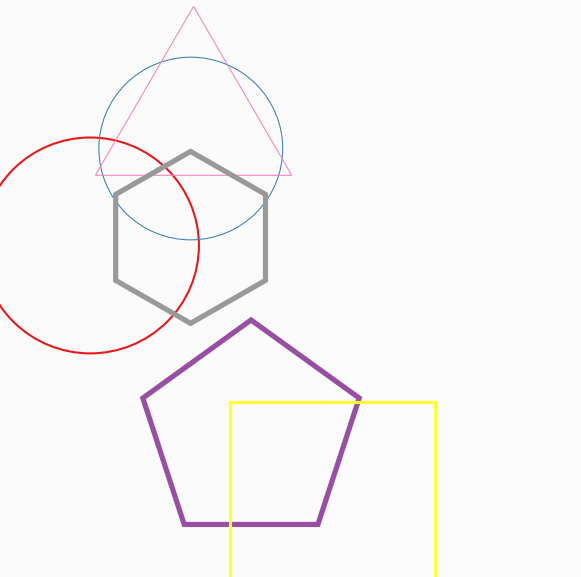[{"shape": "circle", "thickness": 1, "radius": 0.93, "center": [0.155, 0.574]}, {"shape": "circle", "thickness": 0.5, "radius": 0.79, "center": [0.328, 0.742]}, {"shape": "pentagon", "thickness": 2.5, "radius": 0.98, "center": [0.432, 0.249]}, {"shape": "square", "thickness": 1.5, "radius": 0.88, "center": [0.572, 0.127]}, {"shape": "triangle", "thickness": 0.5, "radius": 0.98, "center": [0.333, 0.793]}, {"shape": "hexagon", "thickness": 2.5, "radius": 0.74, "center": [0.328, 0.588]}]